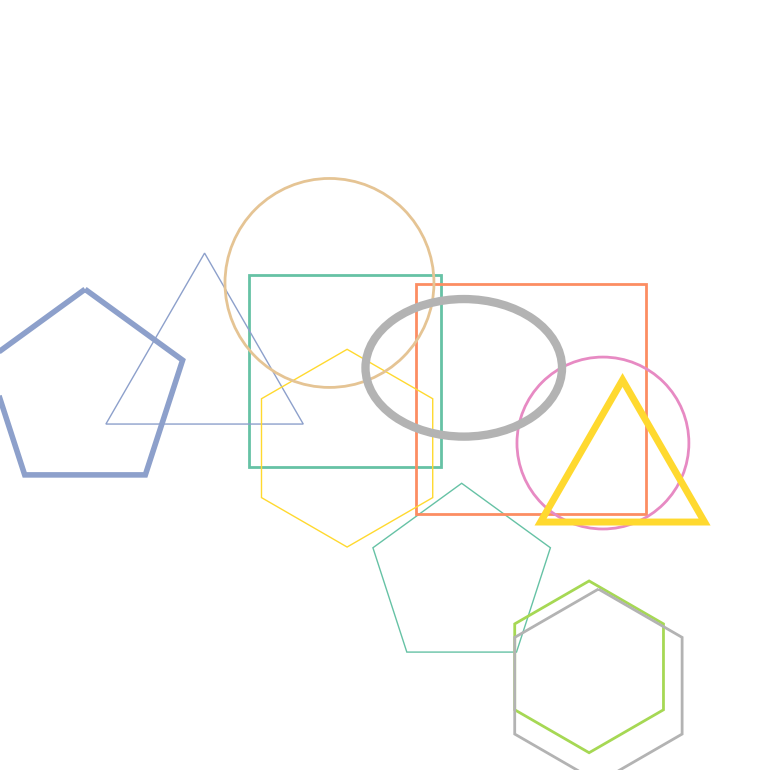[{"shape": "square", "thickness": 1, "radius": 0.62, "center": [0.448, 0.519]}, {"shape": "pentagon", "thickness": 0.5, "radius": 0.61, "center": [0.6, 0.251]}, {"shape": "square", "thickness": 1, "radius": 0.75, "center": [0.69, 0.482]}, {"shape": "triangle", "thickness": 0.5, "radius": 0.74, "center": [0.266, 0.523]}, {"shape": "pentagon", "thickness": 2, "radius": 0.67, "center": [0.11, 0.491]}, {"shape": "circle", "thickness": 1, "radius": 0.56, "center": [0.783, 0.425]}, {"shape": "hexagon", "thickness": 1, "radius": 0.56, "center": [0.765, 0.134]}, {"shape": "triangle", "thickness": 2.5, "radius": 0.61, "center": [0.809, 0.384]}, {"shape": "hexagon", "thickness": 0.5, "radius": 0.64, "center": [0.451, 0.418]}, {"shape": "circle", "thickness": 1, "radius": 0.68, "center": [0.428, 0.633]}, {"shape": "oval", "thickness": 3, "radius": 0.64, "center": [0.602, 0.522]}, {"shape": "hexagon", "thickness": 1, "radius": 0.63, "center": [0.777, 0.109]}]